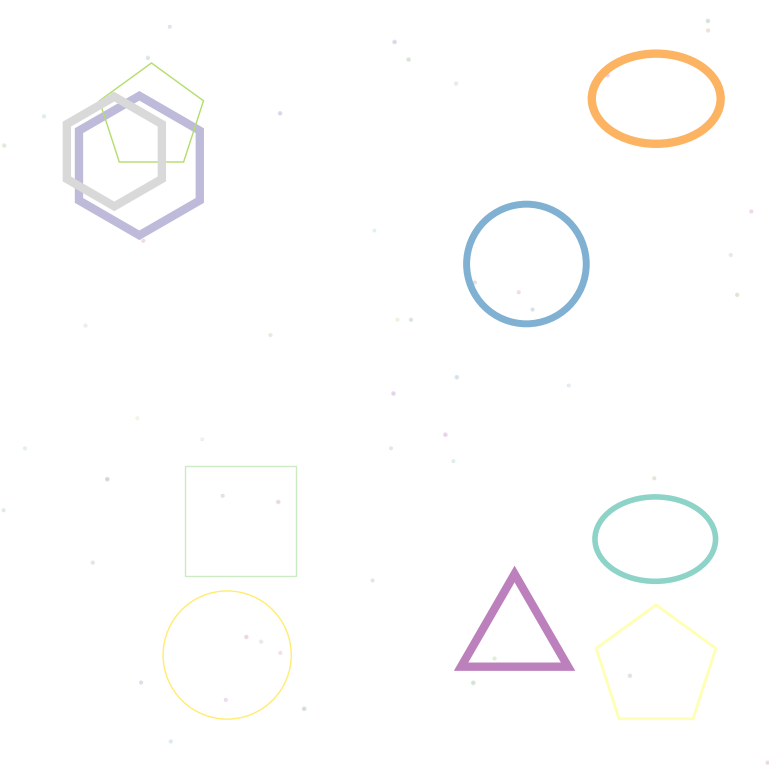[{"shape": "oval", "thickness": 2, "radius": 0.39, "center": [0.851, 0.3]}, {"shape": "pentagon", "thickness": 1, "radius": 0.41, "center": [0.852, 0.133]}, {"shape": "hexagon", "thickness": 3, "radius": 0.45, "center": [0.181, 0.785]}, {"shape": "circle", "thickness": 2.5, "radius": 0.39, "center": [0.684, 0.657]}, {"shape": "oval", "thickness": 3, "radius": 0.42, "center": [0.852, 0.872]}, {"shape": "pentagon", "thickness": 0.5, "radius": 0.36, "center": [0.197, 0.847]}, {"shape": "hexagon", "thickness": 3, "radius": 0.36, "center": [0.148, 0.803]}, {"shape": "triangle", "thickness": 3, "radius": 0.4, "center": [0.668, 0.174]}, {"shape": "square", "thickness": 0.5, "radius": 0.36, "center": [0.312, 0.323]}, {"shape": "circle", "thickness": 0.5, "radius": 0.42, "center": [0.295, 0.149]}]